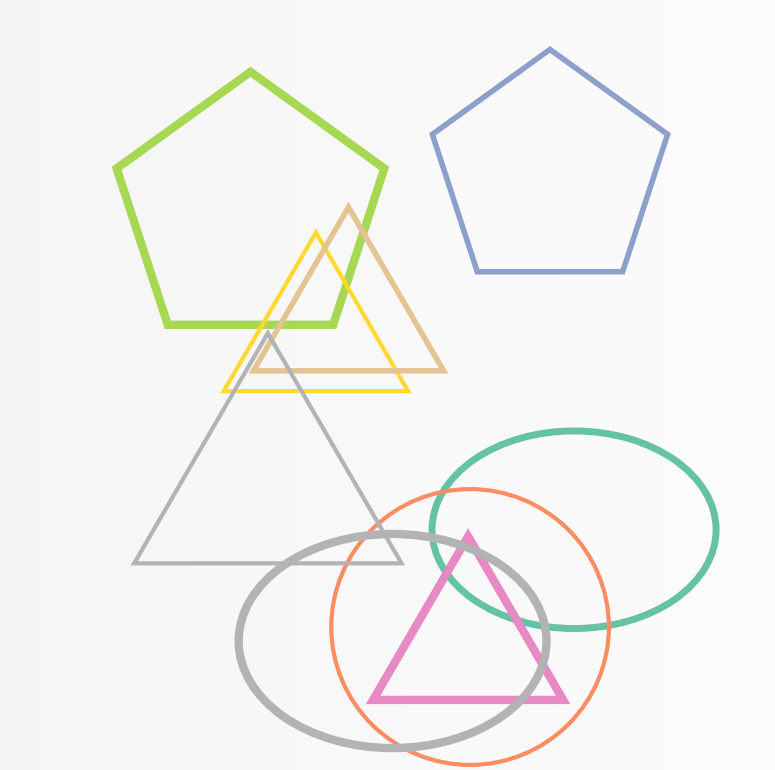[{"shape": "oval", "thickness": 2.5, "radius": 0.92, "center": [0.741, 0.312]}, {"shape": "circle", "thickness": 1.5, "radius": 0.9, "center": [0.607, 0.186]}, {"shape": "pentagon", "thickness": 2, "radius": 0.8, "center": [0.71, 0.776]}, {"shape": "triangle", "thickness": 3, "radius": 0.71, "center": [0.604, 0.162]}, {"shape": "pentagon", "thickness": 3, "radius": 0.91, "center": [0.323, 0.725]}, {"shape": "triangle", "thickness": 1.5, "radius": 0.69, "center": [0.408, 0.561]}, {"shape": "triangle", "thickness": 2, "radius": 0.71, "center": [0.45, 0.589]}, {"shape": "oval", "thickness": 3, "radius": 0.99, "center": [0.507, 0.167]}, {"shape": "triangle", "thickness": 1.5, "radius": 1.0, "center": [0.346, 0.368]}]